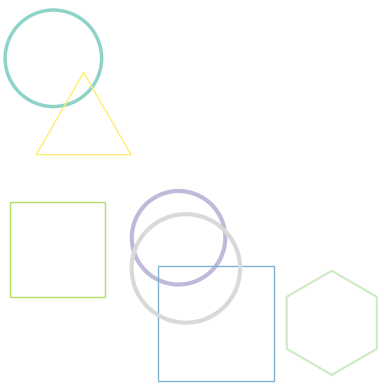[{"shape": "circle", "thickness": 2.5, "radius": 0.63, "center": [0.139, 0.849]}, {"shape": "circle", "thickness": 3, "radius": 0.61, "center": [0.464, 0.382]}, {"shape": "square", "thickness": 1, "radius": 0.75, "center": [0.561, 0.159]}, {"shape": "square", "thickness": 1, "radius": 0.62, "center": [0.149, 0.352]}, {"shape": "circle", "thickness": 3, "radius": 0.7, "center": [0.483, 0.303]}, {"shape": "hexagon", "thickness": 1.5, "radius": 0.68, "center": [0.862, 0.161]}, {"shape": "triangle", "thickness": 1, "radius": 0.71, "center": [0.217, 0.669]}]